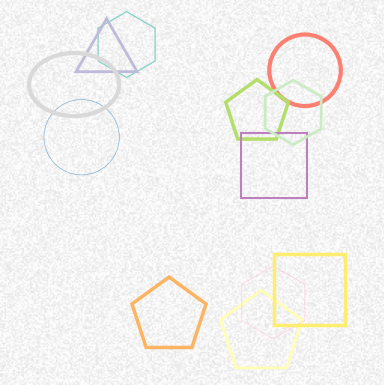[{"shape": "hexagon", "thickness": 1, "radius": 0.43, "center": [0.329, 0.884]}, {"shape": "pentagon", "thickness": 2, "radius": 0.56, "center": [0.679, 0.135]}, {"shape": "triangle", "thickness": 2, "radius": 0.46, "center": [0.277, 0.86]}, {"shape": "circle", "thickness": 3, "radius": 0.46, "center": [0.792, 0.817]}, {"shape": "circle", "thickness": 0.5, "radius": 0.49, "center": [0.212, 0.644]}, {"shape": "pentagon", "thickness": 2.5, "radius": 0.51, "center": [0.439, 0.179]}, {"shape": "pentagon", "thickness": 2.5, "radius": 0.43, "center": [0.668, 0.708]}, {"shape": "hexagon", "thickness": 0.5, "radius": 0.47, "center": [0.71, 0.215]}, {"shape": "oval", "thickness": 3, "radius": 0.59, "center": [0.193, 0.78]}, {"shape": "square", "thickness": 1.5, "radius": 0.43, "center": [0.711, 0.57]}, {"shape": "hexagon", "thickness": 2, "radius": 0.42, "center": [0.762, 0.708]}, {"shape": "square", "thickness": 2.5, "radius": 0.46, "center": [0.803, 0.247]}]